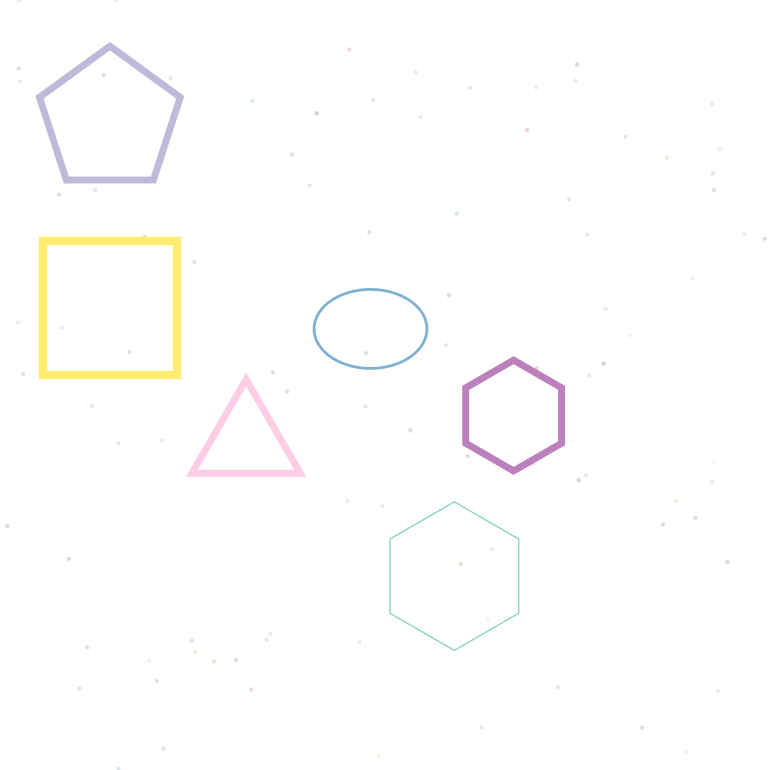[{"shape": "hexagon", "thickness": 0.5, "radius": 0.48, "center": [0.59, 0.252]}, {"shape": "pentagon", "thickness": 2.5, "radius": 0.48, "center": [0.143, 0.844]}, {"shape": "oval", "thickness": 1, "radius": 0.37, "center": [0.481, 0.573]}, {"shape": "triangle", "thickness": 2.5, "radius": 0.41, "center": [0.32, 0.426]}, {"shape": "hexagon", "thickness": 2.5, "radius": 0.36, "center": [0.667, 0.46]}, {"shape": "square", "thickness": 3, "radius": 0.43, "center": [0.143, 0.6]}]